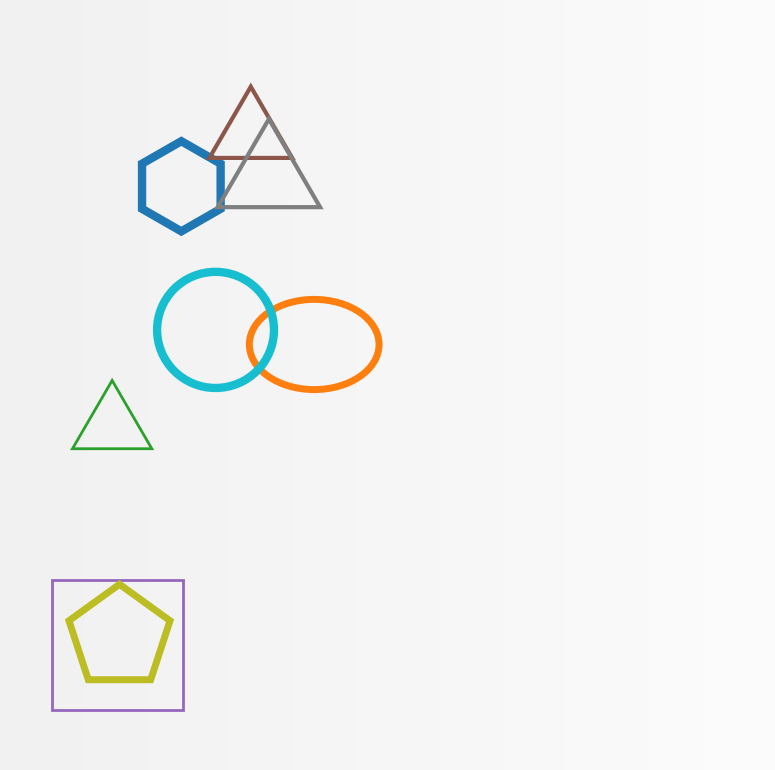[{"shape": "hexagon", "thickness": 3, "radius": 0.29, "center": [0.234, 0.758]}, {"shape": "oval", "thickness": 2.5, "radius": 0.42, "center": [0.405, 0.553]}, {"shape": "triangle", "thickness": 1, "radius": 0.3, "center": [0.145, 0.447]}, {"shape": "square", "thickness": 1, "radius": 0.42, "center": [0.152, 0.163]}, {"shape": "triangle", "thickness": 1.5, "radius": 0.31, "center": [0.324, 0.826]}, {"shape": "triangle", "thickness": 1.5, "radius": 0.38, "center": [0.347, 0.769]}, {"shape": "pentagon", "thickness": 2.5, "radius": 0.34, "center": [0.154, 0.173]}, {"shape": "circle", "thickness": 3, "radius": 0.38, "center": [0.278, 0.572]}]